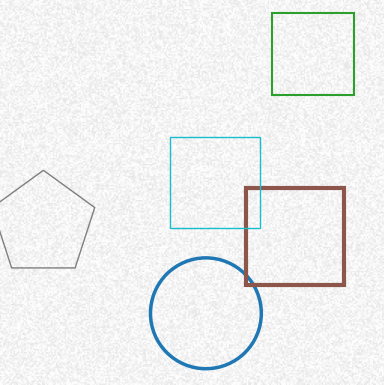[{"shape": "circle", "thickness": 2.5, "radius": 0.72, "center": [0.535, 0.186]}, {"shape": "square", "thickness": 1.5, "radius": 0.54, "center": [0.814, 0.859]}, {"shape": "square", "thickness": 3, "radius": 0.63, "center": [0.766, 0.386]}, {"shape": "pentagon", "thickness": 1, "radius": 0.7, "center": [0.113, 0.418]}, {"shape": "square", "thickness": 1, "radius": 0.59, "center": [0.558, 0.526]}]